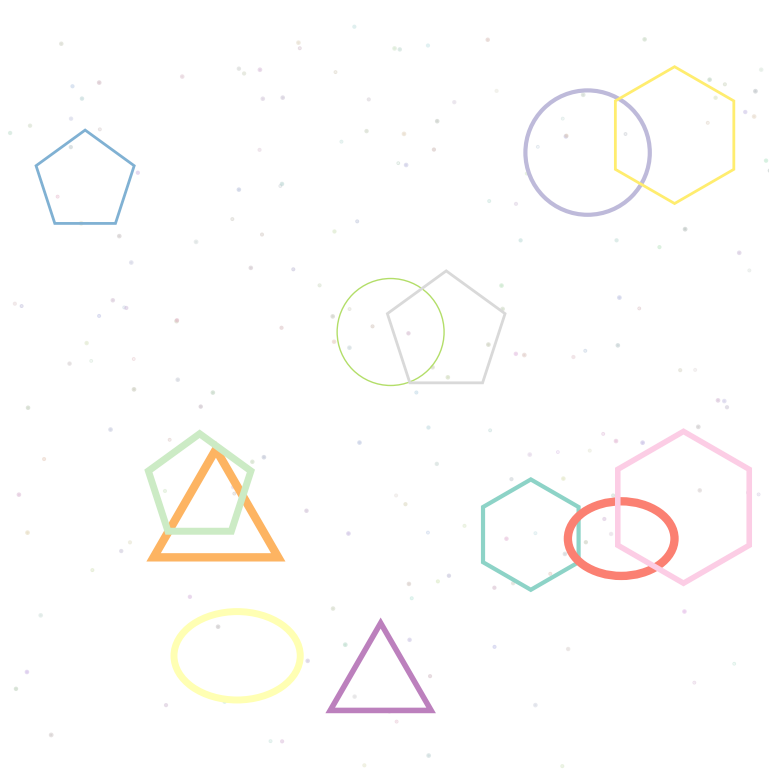[{"shape": "hexagon", "thickness": 1.5, "radius": 0.36, "center": [0.689, 0.306]}, {"shape": "oval", "thickness": 2.5, "radius": 0.41, "center": [0.308, 0.148]}, {"shape": "circle", "thickness": 1.5, "radius": 0.4, "center": [0.763, 0.802]}, {"shape": "oval", "thickness": 3, "radius": 0.35, "center": [0.807, 0.3]}, {"shape": "pentagon", "thickness": 1, "radius": 0.34, "center": [0.111, 0.764]}, {"shape": "triangle", "thickness": 3, "radius": 0.47, "center": [0.28, 0.323]}, {"shape": "circle", "thickness": 0.5, "radius": 0.35, "center": [0.507, 0.569]}, {"shape": "hexagon", "thickness": 2, "radius": 0.49, "center": [0.888, 0.341]}, {"shape": "pentagon", "thickness": 1, "radius": 0.4, "center": [0.579, 0.568]}, {"shape": "triangle", "thickness": 2, "radius": 0.38, "center": [0.494, 0.115]}, {"shape": "pentagon", "thickness": 2.5, "radius": 0.35, "center": [0.259, 0.367]}, {"shape": "hexagon", "thickness": 1, "radius": 0.44, "center": [0.876, 0.825]}]